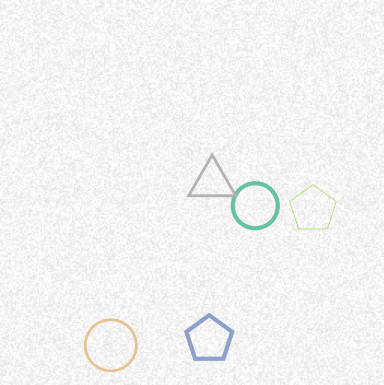[{"shape": "circle", "thickness": 3, "radius": 0.29, "center": [0.663, 0.466]}, {"shape": "pentagon", "thickness": 3, "radius": 0.31, "center": [0.544, 0.119]}, {"shape": "pentagon", "thickness": 0.5, "radius": 0.32, "center": [0.813, 0.457]}, {"shape": "circle", "thickness": 2, "radius": 0.33, "center": [0.288, 0.103]}, {"shape": "triangle", "thickness": 2, "radius": 0.35, "center": [0.551, 0.527]}]